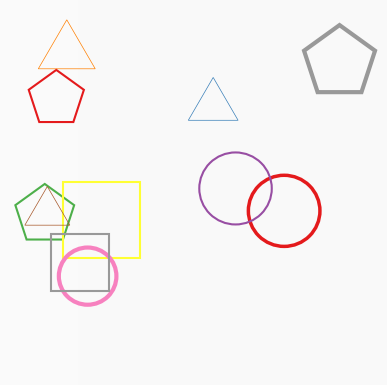[{"shape": "pentagon", "thickness": 1.5, "radius": 0.37, "center": [0.145, 0.744]}, {"shape": "circle", "thickness": 2.5, "radius": 0.46, "center": [0.733, 0.452]}, {"shape": "triangle", "thickness": 0.5, "radius": 0.37, "center": [0.55, 0.725]}, {"shape": "pentagon", "thickness": 1.5, "radius": 0.4, "center": [0.116, 0.442]}, {"shape": "circle", "thickness": 1.5, "radius": 0.47, "center": [0.608, 0.511]}, {"shape": "triangle", "thickness": 0.5, "radius": 0.42, "center": [0.172, 0.864]}, {"shape": "square", "thickness": 1.5, "radius": 0.5, "center": [0.262, 0.429]}, {"shape": "triangle", "thickness": 0.5, "radius": 0.34, "center": [0.122, 0.449]}, {"shape": "circle", "thickness": 3, "radius": 0.37, "center": [0.226, 0.283]}, {"shape": "pentagon", "thickness": 3, "radius": 0.48, "center": [0.876, 0.839]}, {"shape": "square", "thickness": 1.5, "radius": 0.37, "center": [0.206, 0.318]}]